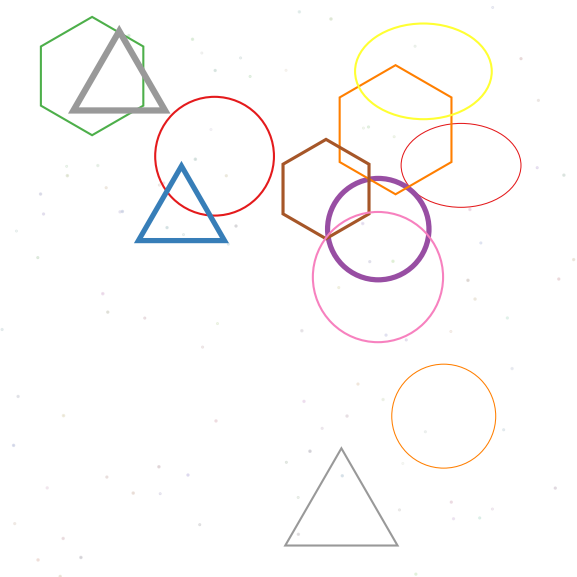[{"shape": "circle", "thickness": 1, "radius": 0.51, "center": [0.372, 0.729]}, {"shape": "oval", "thickness": 0.5, "radius": 0.52, "center": [0.798, 0.713]}, {"shape": "triangle", "thickness": 2.5, "radius": 0.43, "center": [0.314, 0.626]}, {"shape": "hexagon", "thickness": 1, "radius": 0.51, "center": [0.159, 0.867]}, {"shape": "circle", "thickness": 2.5, "radius": 0.44, "center": [0.655, 0.602]}, {"shape": "circle", "thickness": 0.5, "radius": 0.45, "center": [0.768, 0.279]}, {"shape": "hexagon", "thickness": 1, "radius": 0.56, "center": [0.685, 0.774]}, {"shape": "oval", "thickness": 1, "radius": 0.59, "center": [0.733, 0.876]}, {"shape": "hexagon", "thickness": 1.5, "radius": 0.43, "center": [0.565, 0.672]}, {"shape": "circle", "thickness": 1, "radius": 0.56, "center": [0.654, 0.519]}, {"shape": "triangle", "thickness": 3, "radius": 0.46, "center": [0.206, 0.854]}, {"shape": "triangle", "thickness": 1, "radius": 0.56, "center": [0.591, 0.111]}]